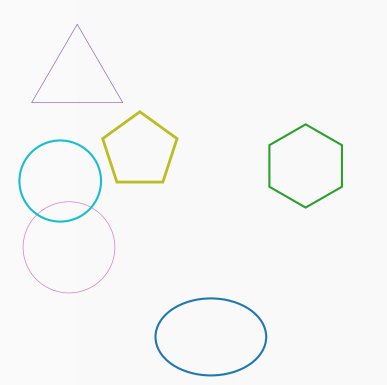[{"shape": "oval", "thickness": 1.5, "radius": 0.71, "center": [0.544, 0.125]}, {"shape": "hexagon", "thickness": 1.5, "radius": 0.54, "center": [0.789, 0.569]}, {"shape": "triangle", "thickness": 0.5, "radius": 0.68, "center": [0.199, 0.801]}, {"shape": "circle", "thickness": 0.5, "radius": 0.59, "center": [0.178, 0.358]}, {"shape": "pentagon", "thickness": 2, "radius": 0.5, "center": [0.361, 0.609]}, {"shape": "circle", "thickness": 1.5, "radius": 0.53, "center": [0.155, 0.53]}]